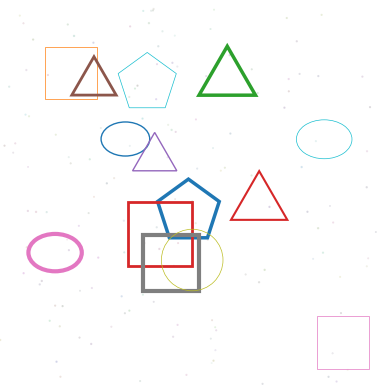[{"shape": "pentagon", "thickness": 2.5, "radius": 0.42, "center": [0.489, 0.45]}, {"shape": "oval", "thickness": 1, "radius": 0.32, "center": [0.326, 0.639]}, {"shape": "square", "thickness": 0.5, "radius": 0.34, "center": [0.184, 0.811]}, {"shape": "triangle", "thickness": 2.5, "radius": 0.42, "center": [0.59, 0.795]}, {"shape": "square", "thickness": 2, "radius": 0.42, "center": [0.416, 0.392]}, {"shape": "triangle", "thickness": 1.5, "radius": 0.42, "center": [0.673, 0.471]}, {"shape": "triangle", "thickness": 1, "radius": 0.33, "center": [0.402, 0.59]}, {"shape": "triangle", "thickness": 2, "radius": 0.33, "center": [0.244, 0.786]}, {"shape": "oval", "thickness": 3, "radius": 0.35, "center": [0.143, 0.344]}, {"shape": "square", "thickness": 0.5, "radius": 0.34, "center": [0.89, 0.111]}, {"shape": "square", "thickness": 3, "radius": 0.36, "center": [0.444, 0.317]}, {"shape": "circle", "thickness": 0.5, "radius": 0.4, "center": [0.499, 0.325]}, {"shape": "pentagon", "thickness": 0.5, "radius": 0.4, "center": [0.382, 0.784]}, {"shape": "oval", "thickness": 0.5, "radius": 0.36, "center": [0.842, 0.638]}]